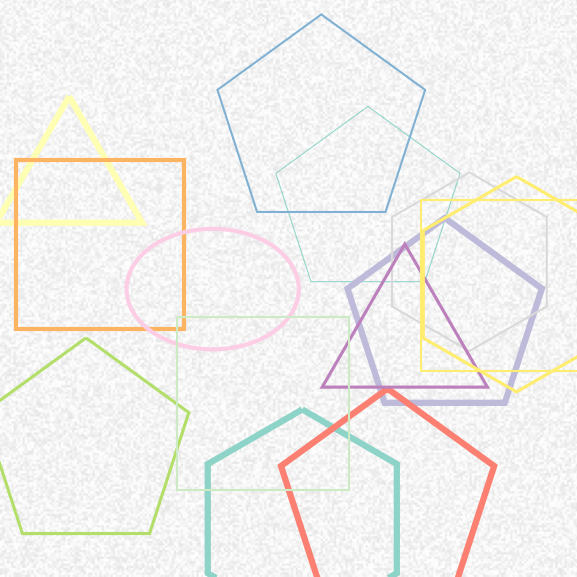[{"shape": "hexagon", "thickness": 3, "radius": 0.95, "center": [0.523, 0.101]}, {"shape": "pentagon", "thickness": 0.5, "radius": 0.84, "center": [0.637, 0.647]}, {"shape": "triangle", "thickness": 3, "radius": 0.73, "center": [0.12, 0.686]}, {"shape": "pentagon", "thickness": 3, "radius": 0.88, "center": [0.77, 0.445]}, {"shape": "pentagon", "thickness": 3, "radius": 0.97, "center": [0.671, 0.132]}, {"shape": "pentagon", "thickness": 1, "radius": 0.95, "center": [0.556, 0.785]}, {"shape": "square", "thickness": 2, "radius": 0.73, "center": [0.173, 0.576]}, {"shape": "pentagon", "thickness": 1.5, "radius": 0.94, "center": [0.149, 0.227]}, {"shape": "oval", "thickness": 2, "radius": 0.75, "center": [0.368, 0.499]}, {"shape": "hexagon", "thickness": 1, "radius": 0.77, "center": [0.813, 0.546]}, {"shape": "triangle", "thickness": 1.5, "radius": 0.83, "center": [0.701, 0.411]}, {"shape": "square", "thickness": 1, "radius": 0.75, "center": [0.455, 0.301]}, {"shape": "hexagon", "thickness": 1.5, "radius": 0.93, "center": [0.894, 0.507]}, {"shape": "square", "thickness": 1, "radius": 0.74, "center": [0.877, 0.505]}]